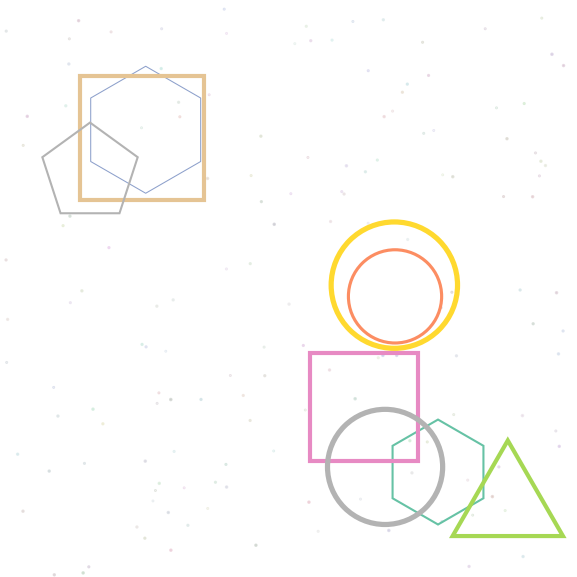[{"shape": "hexagon", "thickness": 1, "radius": 0.45, "center": [0.758, 0.182]}, {"shape": "circle", "thickness": 1.5, "radius": 0.4, "center": [0.684, 0.486]}, {"shape": "hexagon", "thickness": 0.5, "radius": 0.55, "center": [0.252, 0.774]}, {"shape": "square", "thickness": 2, "radius": 0.46, "center": [0.63, 0.294]}, {"shape": "triangle", "thickness": 2, "radius": 0.55, "center": [0.879, 0.126]}, {"shape": "circle", "thickness": 2.5, "radius": 0.55, "center": [0.683, 0.505]}, {"shape": "square", "thickness": 2, "radius": 0.54, "center": [0.246, 0.76]}, {"shape": "pentagon", "thickness": 1, "radius": 0.43, "center": [0.156, 0.7]}, {"shape": "circle", "thickness": 2.5, "radius": 0.5, "center": [0.667, 0.191]}]